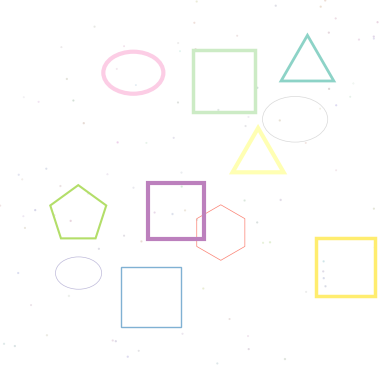[{"shape": "triangle", "thickness": 2, "radius": 0.4, "center": [0.799, 0.829]}, {"shape": "triangle", "thickness": 3, "radius": 0.38, "center": [0.67, 0.591]}, {"shape": "oval", "thickness": 0.5, "radius": 0.3, "center": [0.204, 0.291]}, {"shape": "hexagon", "thickness": 0.5, "radius": 0.36, "center": [0.574, 0.396]}, {"shape": "square", "thickness": 1, "radius": 0.38, "center": [0.392, 0.229]}, {"shape": "pentagon", "thickness": 1.5, "radius": 0.38, "center": [0.203, 0.443]}, {"shape": "oval", "thickness": 3, "radius": 0.39, "center": [0.346, 0.811]}, {"shape": "oval", "thickness": 0.5, "radius": 0.42, "center": [0.767, 0.69]}, {"shape": "square", "thickness": 3, "radius": 0.37, "center": [0.458, 0.451]}, {"shape": "square", "thickness": 2.5, "radius": 0.4, "center": [0.583, 0.789]}, {"shape": "square", "thickness": 2.5, "radius": 0.38, "center": [0.897, 0.307]}]